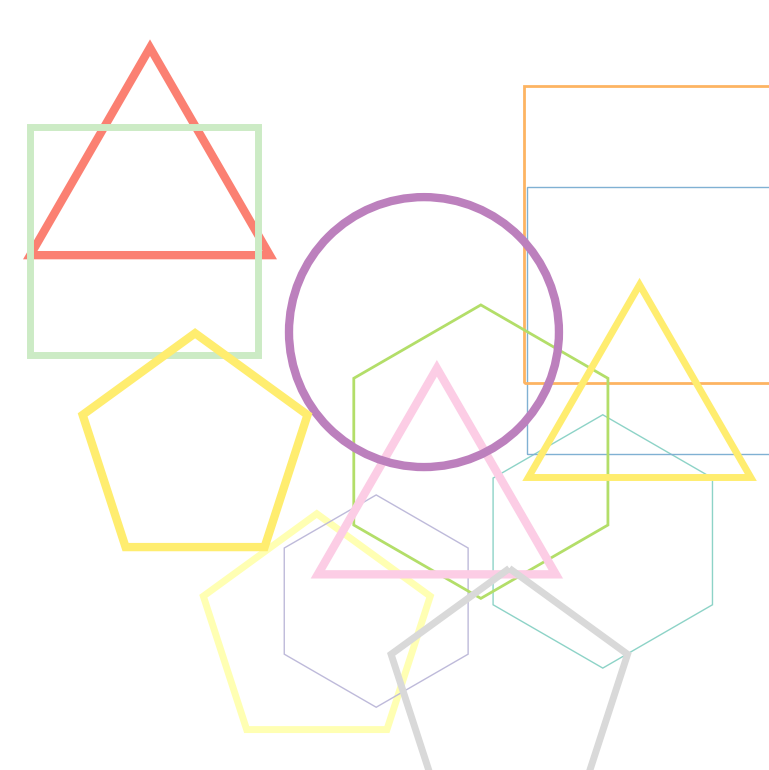[{"shape": "hexagon", "thickness": 0.5, "radius": 0.82, "center": [0.783, 0.297]}, {"shape": "pentagon", "thickness": 2.5, "radius": 0.77, "center": [0.411, 0.178]}, {"shape": "hexagon", "thickness": 0.5, "radius": 0.69, "center": [0.489, 0.219]}, {"shape": "triangle", "thickness": 3, "radius": 0.9, "center": [0.195, 0.758]}, {"shape": "square", "thickness": 0.5, "radius": 0.87, "center": [0.858, 0.584]}, {"shape": "square", "thickness": 1, "radius": 0.97, "center": [0.873, 0.695]}, {"shape": "hexagon", "thickness": 1, "radius": 0.95, "center": [0.624, 0.413]}, {"shape": "triangle", "thickness": 3, "radius": 0.89, "center": [0.567, 0.343]}, {"shape": "pentagon", "thickness": 2.5, "radius": 0.81, "center": [0.661, 0.1]}, {"shape": "circle", "thickness": 3, "radius": 0.88, "center": [0.551, 0.569]}, {"shape": "square", "thickness": 2.5, "radius": 0.74, "center": [0.187, 0.687]}, {"shape": "pentagon", "thickness": 3, "radius": 0.77, "center": [0.253, 0.414]}, {"shape": "triangle", "thickness": 2.5, "radius": 0.83, "center": [0.831, 0.463]}]